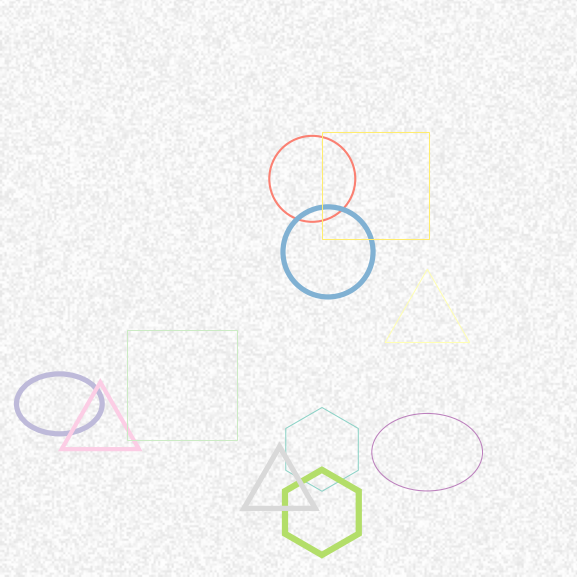[{"shape": "hexagon", "thickness": 0.5, "radius": 0.36, "center": [0.558, 0.221]}, {"shape": "triangle", "thickness": 0.5, "radius": 0.42, "center": [0.74, 0.448]}, {"shape": "oval", "thickness": 2.5, "radius": 0.37, "center": [0.103, 0.3]}, {"shape": "circle", "thickness": 1, "radius": 0.37, "center": [0.541, 0.689]}, {"shape": "circle", "thickness": 2.5, "radius": 0.39, "center": [0.568, 0.563]}, {"shape": "hexagon", "thickness": 3, "radius": 0.37, "center": [0.557, 0.112]}, {"shape": "triangle", "thickness": 2, "radius": 0.39, "center": [0.174, 0.26]}, {"shape": "triangle", "thickness": 2.5, "radius": 0.36, "center": [0.484, 0.154]}, {"shape": "oval", "thickness": 0.5, "radius": 0.48, "center": [0.74, 0.216]}, {"shape": "square", "thickness": 0.5, "radius": 0.48, "center": [0.316, 0.332]}, {"shape": "square", "thickness": 0.5, "radius": 0.46, "center": [0.65, 0.678]}]